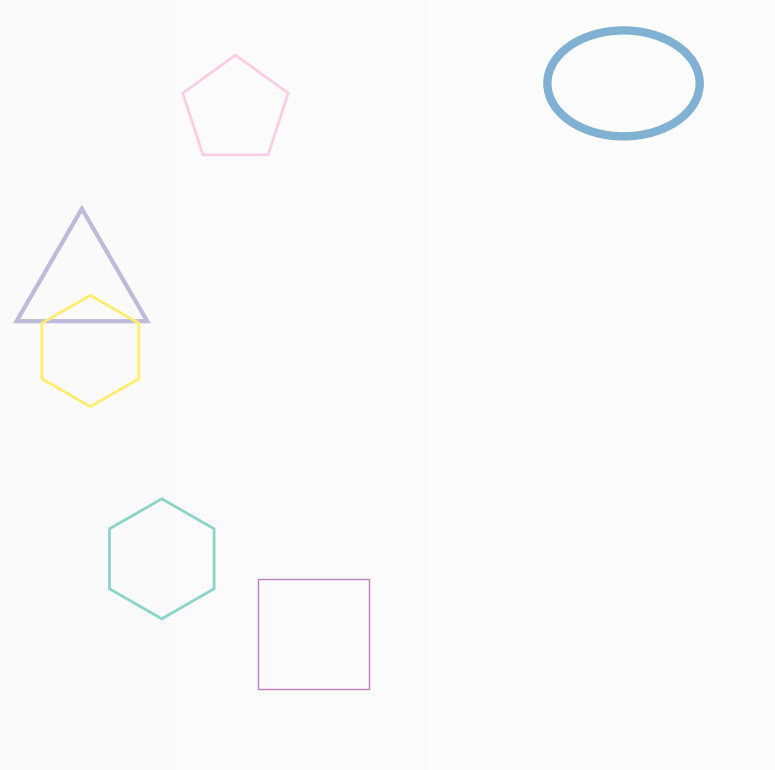[{"shape": "hexagon", "thickness": 1, "radius": 0.39, "center": [0.209, 0.274]}, {"shape": "triangle", "thickness": 1.5, "radius": 0.49, "center": [0.106, 0.632]}, {"shape": "oval", "thickness": 3, "radius": 0.49, "center": [0.805, 0.892]}, {"shape": "pentagon", "thickness": 1, "radius": 0.36, "center": [0.304, 0.857]}, {"shape": "square", "thickness": 0.5, "radius": 0.36, "center": [0.405, 0.177]}, {"shape": "hexagon", "thickness": 1, "radius": 0.36, "center": [0.117, 0.544]}]